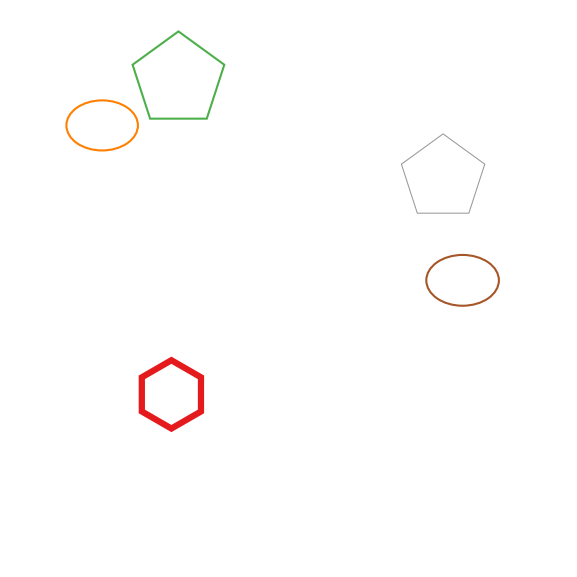[{"shape": "hexagon", "thickness": 3, "radius": 0.3, "center": [0.297, 0.316]}, {"shape": "pentagon", "thickness": 1, "radius": 0.42, "center": [0.309, 0.861]}, {"shape": "oval", "thickness": 1, "radius": 0.31, "center": [0.177, 0.782]}, {"shape": "oval", "thickness": 1, "radius": 0.31, "center": [0.801, 0.514]}, {"shape": "pentagon", "thickness": 0.5, "radius": 0.38, "center": [0.767, 0.691]}]